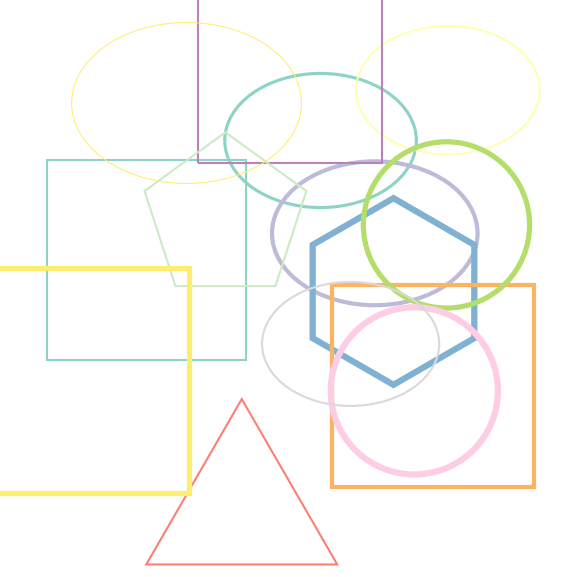[{"shape": "square", "thickness": 1, "radius": 0.86, "center": [0.254, 0.549]}, {"shape": "oval", "thickness": 1.5, "radius": 0.83, "center": [0.555, 0.756]}, {"shape": "oval", "thickness": 1, "radius": 0.79, "center": [0.775, 0.843]}, {"shape": "oval", "thickness": 2, "radius": 0.89, "center": [0.649, 0.595]}, {"shape": "triangle", "thickness": 1, "radius": 0.95, "center": [0.419, 0.117]}, {"shape": "hexagon", "thickness": 3, "radius": 0.81, "center": [0.681, 0.494]}, {"shape": "square", "thickness": 2, "radius": 0.87, "center": [0.75, 0.331]}, {"shape": "circle", "thickness": 2.5, "radius": 0.72, "center": [0.773, 0.61]}, {"shape": "circle", "thickness": 3, "radius": 0.72, "center": [0.717, 0.322]}, {"shape": "oval", "thickness": 1, "radius": 0.77, "center": [0.607, 0.404]}, {"shape": "square", "thickness": 1, "radius": 0.8, "center": [0.502, 0.876]}, {"shape": "pentagon", "thickness": 1, "radius": 0.74, "center": [0.39, 0.623]}, {"shape": "square", "thickness": 2.5, "radius": 0.98, "center": [0.132, 0.34]}, {"shape": "oval", "thickness": 0.5, "radius": 1.0, "center": [0.323, 0.821]}]